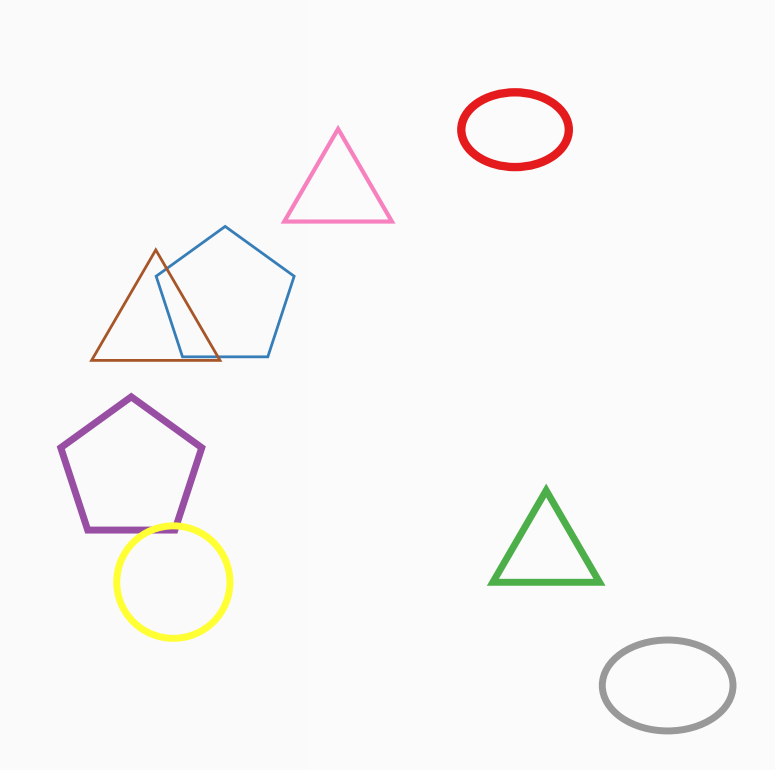[{"shape": "oval", "thickness": 3, "radius": 0.35, "center": [0.665, 0.832]}, {"shape": "pentagon", "thickness": 1, "radius": 0.47, "center": [0.291, 0.612]}, {"shape": "triangle", "thickness": 2.5, "radius": 0.4, "center": [0.705, 0.284]}, {"shape": "pentagon", "thickness": 2.5, "radius": 0.48, "center": [0.169, 0.389]}, {"shape": "circle", "thickness": 2.5, "radius": 0.37, "center": [0.224, 0.244]}, {"shape": "triangle", "thickness": 1, "radius": 0.48, "center": [0.201, 0.58]}, {"shape": "triangle", "thickness": 1.5, "radius": 0.4, "center": [0.436, 0.752]}, {"shape": "oval", "thickness": 2.5, "radius": 0.42, "center": [0.861, 0.11]}]